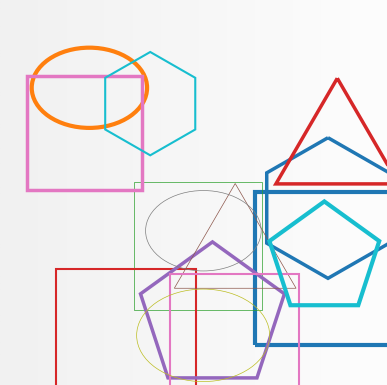[{"shape": "square", "thickness": 3, "radius": 0.99, "center": [0.857, 0.302]}, {"shape": "hexagon", "thickness": 2.5, "radius": 0.91, "center": [0.846, 0.46]}, {"shape": "oval", "thickness": 3, "radius": 0.74, "center": [0.231, 0.772]}, {"shape": "square", "thickness": 0.5, "radius": 0.83, "center": [0.511, 0.361]}, {"shape": "triangle", "thickness": 2.5, "radius": 0.91, "center": [0.87, 0.614]}, {"shape": "square", "thickness": 1.5, "radius": 0.9, "center": [0.324, 0.121]}, {"shape": "pentagon", "thickness": 2.5, "radius": 0.98, "center": [0.548, 0.176]}, {"shape": "triangle", "thickness": 0.5, "radius": 0.91, "center": [0.607, 0.342]}, {"shape": "square", "thickness": 1.5, "radius": 0.83, "center": [0.606, 0.123]}, {"shape": "square", "thickness": 2.5, "radius": 0.74, "center": [0.218, 0.654]}, {"shape": "oval", "thickness": 0.5, "radius": 0.75, "center": [0.525, 0.401]}, {"shape": "oval", "thickness": 0.5, "radius": 0.86, "center": [0.524, 0.129]}, {"shape": "hexagon", "thickness": 1.5, "radius": 0.67, "center": [0.388, 0.731]}, {"shape": "pentagon", "thickness": 3, "radius": 0.75, "center": [0.837, 0.328]}]